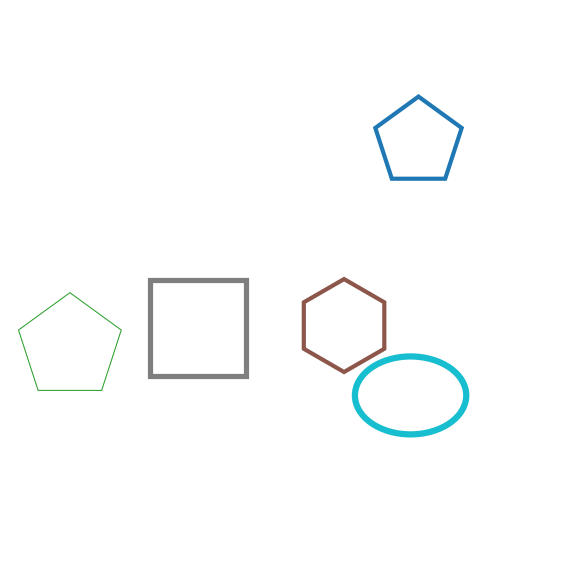[{"shape": "pentagon", "thickness": 2, "radius": 0.39, "center": [0.725, 0.753]}, {"shape": "pentagon", "thickness": 0.5, "radius": 0.47, "center": [0.121, 0.399]}, {"shape": "hexagon", "thickness": 2, "radius": 0.4, "center": [0.596, 0.435]}, {"shape": "square", "thickness": 2.5, "radius": 0.42, "center": [0.343, 0.432]}, {"shape": "oval", "thickness": 3, "radius": 0.48, "center": [0.711, 0.314]}]